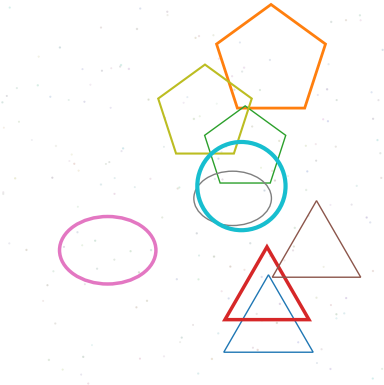[{"shape": "triangle", "thickness": 1, "radius": 0.67, "center": [0.697, 0.152]}, {"shape": "pentagon", "thickness": 2, "radius": 0.74, "center": [0.704, 0.84]}, {"shape": "pentagon", "thickness": 1, "radius": 0.55, "center": [0.637, 0.614]}, {"shape": "triangle", "thickness": 2.5, "radius": 0.63, "center": [0.693, 0.233]}, {"shape": "triangle", "thickness": 1, "radius": 0.66, "center": [0.822, 0.346]}, {"shape": "oval", "thickness": 2.5, "radius": 0.63, "center": [0.28, 0.35]}, {"shape": "oval", "thickness": 1, "radius": 0.5, "center": [0.604, 0.485]}, {"shape": "pentagon", "thickness": 1.5, "radius": 0.64, "center": [0.532, 0.705]}, {"shape": "circle", "thickness": 3, "radius": 0.57, "center": [0.627, 0.517]}]